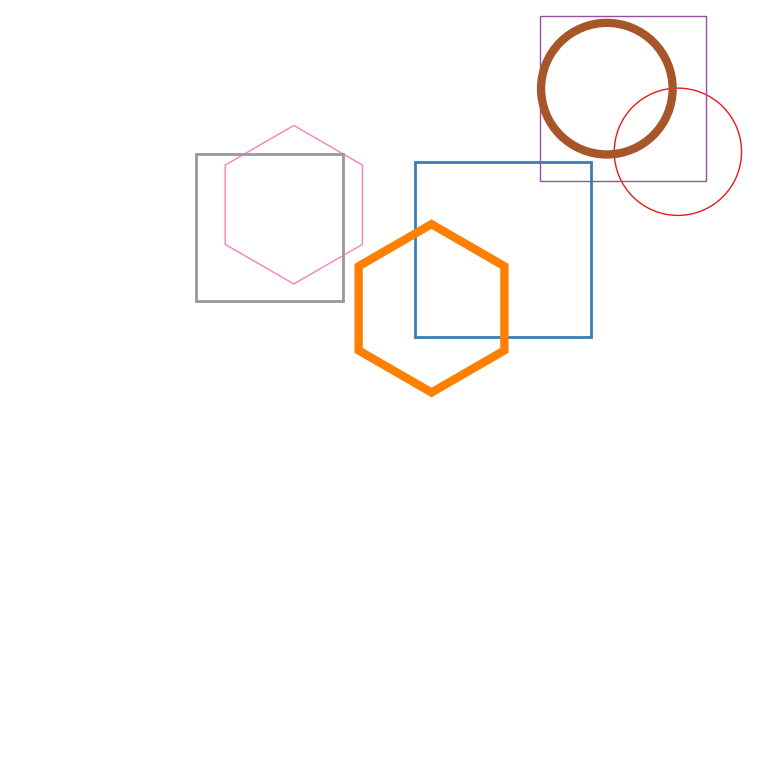[{"shape": "circle", "thickness": 0.5, "radius": 0.41, "center": [0.88, 0.803]}, {"shape": "square", "thickness": 1, "radius": 0.57, "center": [0.653, 0.676]}, {"shape": "square", "thickness": 0.5, "radius": 0.54, "center": [0.809, 0.872]}, {"shape": "hexagon", "thickness": 3, "radius": 0.55, "center": [0.56, 0.6]}, {"shape": "circle", "thickness": 3, "radius": 0.43, "center": [0.788, 0.885]}, {"shape": "hexagon", "thickness": 0.5, "radius": 0.51, "center": [0.382, 0.734]}, {"shape": "square", "thickness": 1, "radius": 0.48, "center": [0.35, 0.705]}]